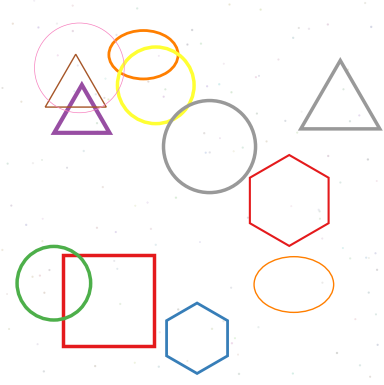[{"shape": "square", "thickness": 2.5, "radius": 0.59, "center": [0.282, 0.22]}, {"shape": "hexagon", "thickness": 1.5, "radius": 0.59, "center": [0.751, 0.479]}, {"shape": "hexagon", "thickness": 2, "radius": 0.46, "center": [0.512, 0.121]}, {"shape": "circle", "thickness": 2.5, "radius": 0.48, "center": [0.14, 0.264]}, {"shape": "triangle", "thickness": 3, "radius": 0.41, "center": [0.213, 0.696]}, {"shape": "oval", "thickness": 1, "radius": 0.52, "center": [0.763, 0.261]}, {"shape": "oval", "thickness": 2, "radius": 0.45, "center": [0.373, 0.858]}, {"shape": "circle", "thickness": 2.5, "radius": 0.5, "center": [0.405, 0.778]}, {"shape": "triangle", "thickness": 1, "radius": 0.46, "center": [0.197, 0.768]}, {"shape": "circle", "thickness": 0.5, "radius": 0.58, "center": [0.206, 0.824]}, {"shape": "triangle", "thickness": 2.5, "radius": 0.59, "center": [0.884, 0.724]}, {"shape": "circle", "thickness": 2.5, "radius": 0.6, "center": [0.544, 0.619]}]